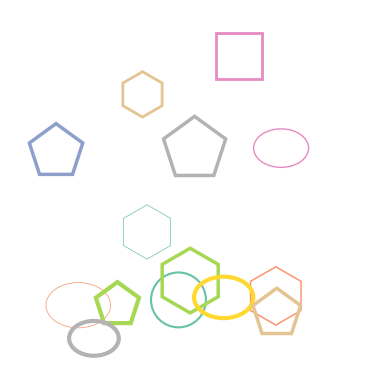[{"shape": "hexagon", "thickness": 0.5, "radius": 0.35, "center": [0.382, 0.398]}, {"shape": "circle", "thickness": 1.5, "radius": 0.36, "center": [0.464, 0.221]}, {"shape": "hexagon", "thickness": 1, "radius": 0.38, "center": [0.716, 0.231]}, {"shape": "oval", "thickness": 0.5, "radius": 0.42, "center": [0.203, 0.207]}, {"shape": "pentagon", "thickness": 2.5, "radius": 0.36, "center": [0.146, 0.606]}, {"shape": "square", "thickness": 2, "radius": 0.3, "center": [0.62, 0.855]}, {"shape": "oval", "thickness": 1, "radius": 0.36, "center": [0.73, 0.615]}, {"shape": "pentagon", "thickness": 3, "radius": 0.29, "center": [0.305, 0.208]}, {"shape": "hexagon", "thickness": 2.5, "radius": 0.42, "center": [0.494, 0.271]}, {"shape": "oval", "thickness": 3, "radius": 0.38, "center": [0.581, 0.228]}, {"shape": "hexagon", "thickness": 2, "radius": 0.29, "center": [0.37, 0.755]}, {"shape": "pentagon", "thickness": 2.5, "radius": 0.33, "center": [0.719, 0.186]}, {"shape": "oval", "thickness": 3, "radius": 0.32, "center": [0.244, 0.121]}, {"shape": "pentagon", "thickness": 2.5, "radius": 0.42, "center": [0.505, 0.613]}]